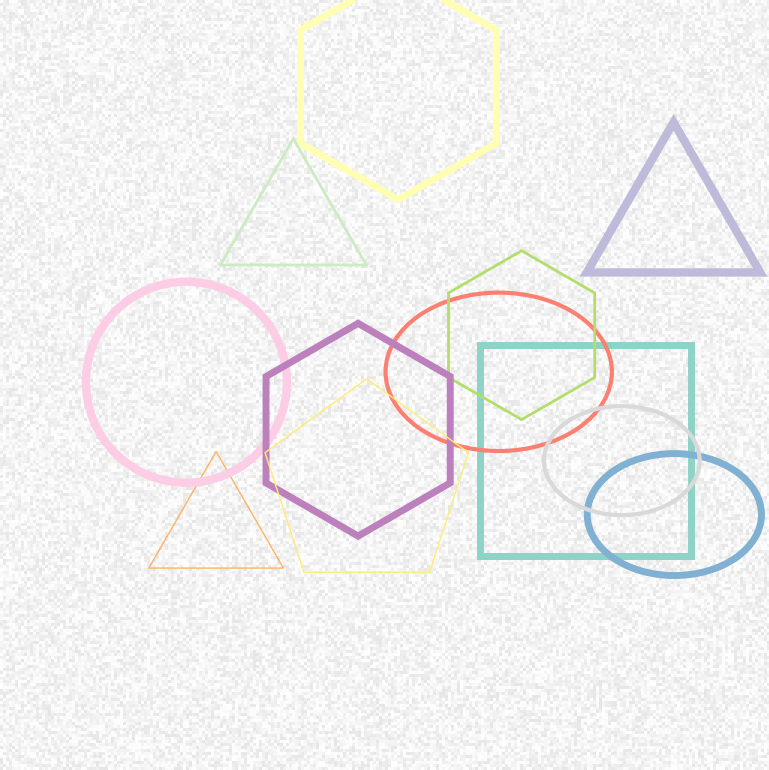[{"shape": "square", "thickness": 2.5, "radius": 0.68, "center": [0.76, 0.415]}, {"shape": "hexagon", "thickness": 2.5, "radius": 0.73, "center": [0.517, 0.887]}, {"shape": "triangle", "thickness": 3, "radius": 0.65, "center": [0.875, 0.711]}, {"shape": "oval", "thickness": 1.5, "radius": 0.73, "center": [0.648, 0.517]}, {"shape": "oval", "thickness": 2.5, "radius": 0.57, "center": [0.876, 0.332]}, {"shape": "triangle", "thickness": 0.5, "radius": 0.5, "center": [0.281, 0.313]}, {"shape": "hexagon", "thickness": 1, "radius": 0.55, "center": [0.677, 0.565]}, {"shape": "circle", "thickness": 3, "radius": 0.65, "center": [0.242, 0.504]}, {"shape": "oval", "thickness": 1.5, "radius": 0.51, "center": [0.808, 0.402]}, {"shape": "hexagon", "thickness": 2.5, "radius": 0.69, "center": [0.465, 0.442]}, {"shape": "triangle", "thickness": 1, "radius": 0.55, "center": [0.381, 0.711]}, {"shape": "pentagon", "thickness": 0.5, "radius": 0.69, "center": [0.476, 0.369]}]